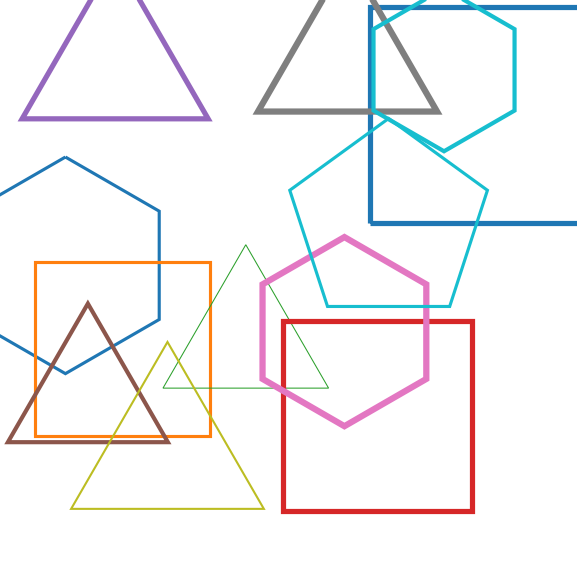[{"shape": "hexagon", "thickness": 1.5, "radius": 0.94, "center": [0.113, 0.54]}, {"shape": "square", "thickness": 2.5, "radius": 0.94, "center": [0.828, 0.8]}, {"shape": "square", "thickness": 1.5, "radius": 0.76, "center": [0.212, 0.395]}, {"shape": "triangle", "thickness": 0.5, "radius": 0.83, "center": [0.426, 0.41]}, {"shape": "square", "thickness": 2.5, "radius": 0.82, "center": [0.654, 0.279]}, {"shape": "triangle", "thickness": 2.5, "radius": 0.93, "center": [0.199, 0.886]}, {"shape": "triangle", "thickness": 2, "radius": 0.8, "center": [0.152, 0.313]}, {"shape": "hexagon", "thickness": 3, "radius": 0.82, "center": [0.596, 0.425]}, {"shape": "triangle", "thickness": 3, "radius": 0.9, "center": [0.602, 0.895]}, {"shape": "triangle", "thickness": 1, "radius": 0.96, "center": [0.29, 0.214]}, {"shape": "hexagon", "thickness": 2, "radius": 0.7, "center": [0.769, 0.878]}, {"shape": "pentagon", "thickness": 1.5, "radius": 0.9, "center": [0.673, 0.614]}]